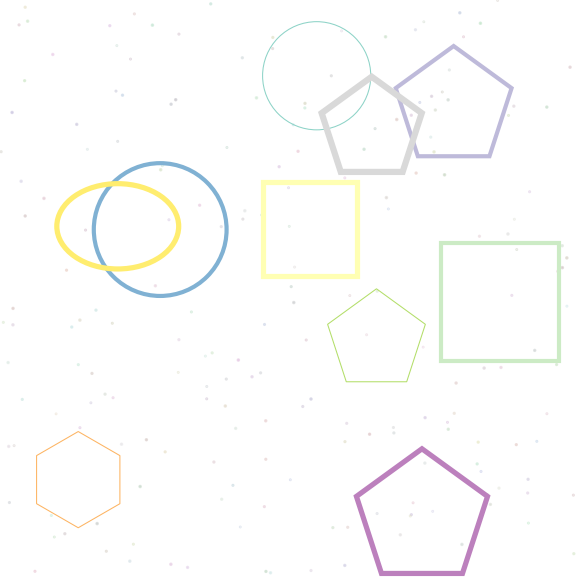[{"shape": "circle", "thickness": 0.5, "radius": 0.47, "center": [0.548, 0.868]}, {"shape": "square", "thickness": 2.5, "radius": 0.41, "center": [0.537, 0.603]}, {"shape": "pentagon", "thickness": 2, "radius": 0.53, "center": [0.786, 0.814]}, {"shape": "circle", "thickness": 2, "radius": 0.57, "center": [0.277, 0.602]}, {"shape": "hexagon", "thickness": 0.5, "radius": 0.42, "center": [0.135, 0.169]}, {"shape": "pentagon", "thickness": 0.5, "radius": 0.44, "center": [0.652, 0.41]}, {"shape": "pentagon", "thickness": 3, "radius": 0.46, "center": [0.644, 0.775]}, {"shape": "pentagon", "thickness": 2.5, "radius": 0.6, "center": [0.731, 0.103]}, {"shape": "square", "thickness": 2, "radius": 0.51, "center": [0.866, 0.477]}, {"shape": "oval", "thickness": 2.5, "radius": 0.53, "center": [0.204, 0.607]}]